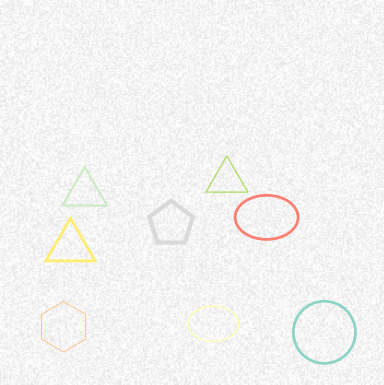[{"shape": "circle", "thickness": 2, "radius": 0.4, "center": [0.843, 0.137]}, {"shape": "oval", "thickness": 1, "radius": 0.33, "center": [0.554, 0.159]}, {"shape": "oval", "thickness": 2, "radius": 0.41, "center": [0.693, 0.435]}, {"shape": "hexagon", "thickness": 0.5, "radius": 0.33, "center": [0.165, 0.151]}, {"shape": "triangle", "thickness": 1, "radius": 0.31, "center": [0.589, 0.532]}, {"shape": "pentagon", "thickness": 3, "radius": 0.3, "center": [0.444, 0.418]}, {"shape": "triangle", "thickness": 1.5, "radius": 0.33, "center": [0.22, 0.5]}, {"shape": "triangle", "thickness": 2, "radius": 0.37, "center": [0.183, 0.359]}]